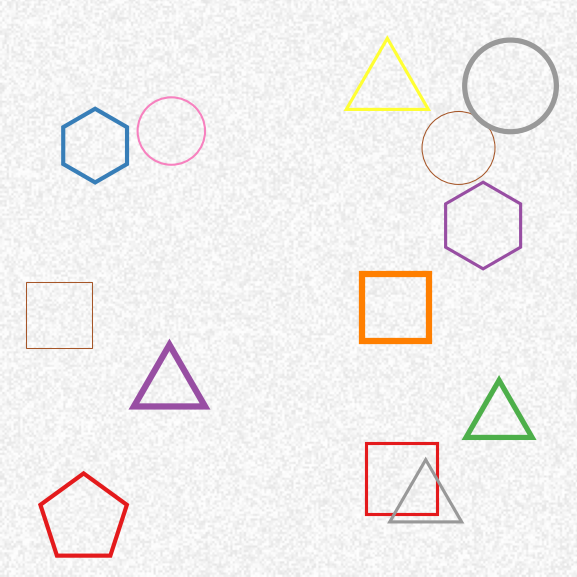[{"shape": "pentagon", "thickness": 2, "radius": 0.39, "center": [0.145, 0.101]}, {"shape": "square", "thickness": 1.5, "radius": 0.31, "center": [0.695, 0.17]}, {"shape": "hexagon", "thickness": 2, "radius": 0.32, "center": [0.165, 0.747]}, {"shape": "triangle", "thickness": 2.5, "radius": 0.33, "center": [0.864, 0.275]}, {"shape": "triangle", "thickness": 3, "radius": 0.36, "center": [0.293, 0.331]}, {"shape": "hexagon", "thickness": 1.5, "radius": 0.37, "center": [0.837, 0.609]}, {"shape": "square", "thickness": 3, "radius": 0.29, "center": [0.685, 0.467]}, {"shape": "triangle", "thickness": 1.5, "radius": 0.41, "center": [0.671, 0.851]}, {"shape": "circle", "thickness": 0.5, "radius": 0.32, "center": [0.794, 0.743]}, {"shape": "square", "thickness": 0.5, "radius": 0.29, "center": [0.102, 0.454]}, {"shape": "circle", "thickness": 1, "radius": 0.29, "center": [0.297, 0.772]}, {"shape": "circle", "thickness": 2.5, "radius": 0.4, "center": [0.884, 0.85]}, {"shape": "triangle", "thickness": 1.5, "radius": 0.36, "center": [0.737, 0.131]}]